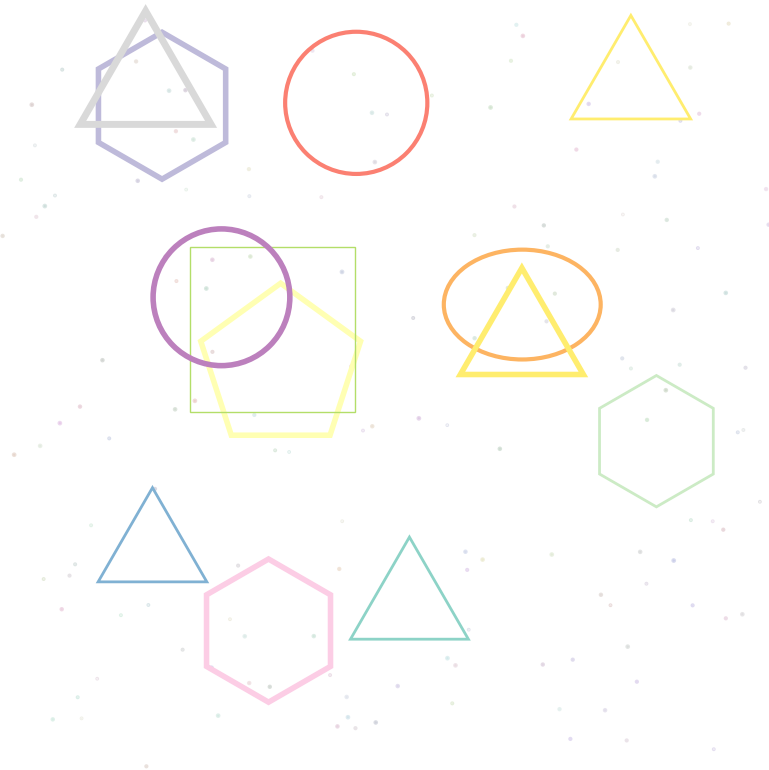[{"shape": "triangle", "thickness": 1, "radius": 0.44, "center": [0.532, 0.214]}, {"shape": "pentagon", "thickness": 2, "radius": 0.55, "center": [0.365, 0.523]}, {"shape": "hexagon", "thickness": 2, "radius": 0.48, "center": [0.21, 0.863]}, {"shape": "circle", "thickness": 1.5, "radius": 0.46, "center": [0.463, 0.866]}, {"shape": "triangle", "thickness": 1, "radius": 0.41, "center": [0.198, 0.285]}, {"shape": "oval", "thickness": 1.5, "radius": 0.51, "center": [0.678, 0.604]}, {"shape": "square", "thickness": 0.5, "radius": 0.54, "center": [0.354, 0.572]}, {"shape": "hexagon", "thickness": 2, "radius": 0.46, "center": [0.349, 0.181]}, {"shape": "triangle", "thickness": 2.5, "radius": 0.49, "center": [0.189, 0.888]}, {"shape": "circle", "thickness": 2, "radius": 0.44, "center": [0.288, 0.614]}, {"shape": "hexagon", "thickness": 1, "radius": 0.43, "center": [0.852, 0.427]}, {"shape": "triangle", "thickness": 2, "radius": 0.46, "center": [0.678, 0.56]}, {"shape": "triangle", "thickness": 1, "radius": 0.45, "center": [0.819, 0.89]}]